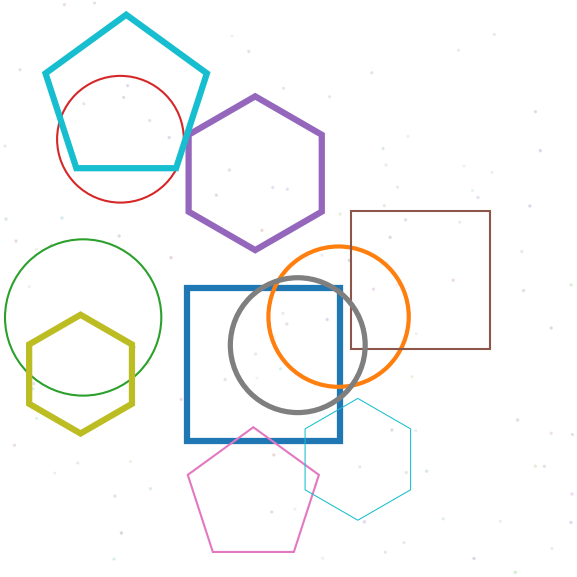[{"shape": "square", "thickness": 3, "radius": 0.66, "center": [0.456, 0.368]}, {"shape": "circle", "thickness": 2, "radius": 0.61, "center": [0.586, 0.451]}, {"shape": "circle", "thickness": 1, "radius": 0.68, "center": [0.144, 0.449]}, {"shape": "circle", "thickness": 1, "radius": 0.55, "center": [0.209, 0.758]}, {"shape": "hexagon", "thickness": 3, "radius": 0.67, "center": [0.442, 0.699]}, {"shape": "square", "thickness": 1, "radius": 0.6, "center": [0.729, 0.514]}, {"shape": "pentagon", "thickness": 1, "radius": 0.6, "center": [0.439, 0.14]}, {"shape": "circle", "thickness": 2.5, "radius": 0.58, "center": [0.516, 0.401]}, {"shape": "hexagon", "thickness": 3, "radius": 0.51, "center": [0.139, 0.351]}, {"shape": "pentagon", "thickness": 3, "radius": 0.73, "center": [0.219, 0.827]}, {"shape": "hexagon", "thickness": 0.5, "radius": 0.53, "center": [0.62, 0.204]}]